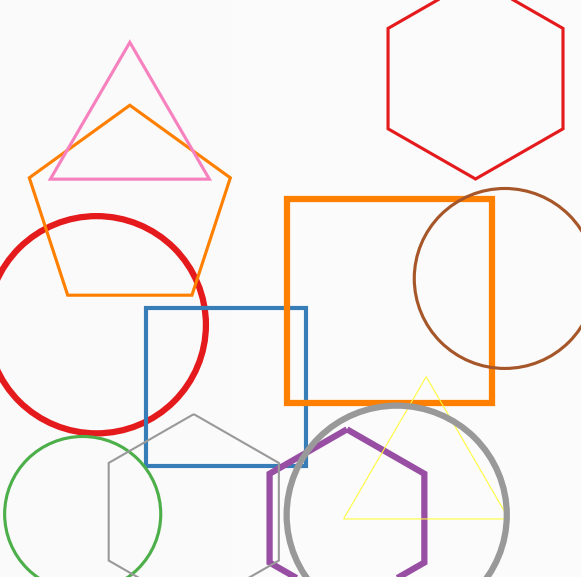[{"shape": "hexagon", "thickness": 1.5, "radius": 0.87, "center": [0.818, 0.863]}, {"shape": "circle", "thickness": 3, "radius": 0.94, "center": [0.166, 0.437]}, {"shape": "square", "thickness": 2, "radius": 0.69, "center": [0.389, 0.329]}, {"shape": "circle", "thickness": 1.5, "radius": 0.67, "center": [0.142, 0.109]}, {"shape": "hexagon", "thickness": 3, "radius": 0.77, "center": [0.597, 0.102]}, {"shape": "square", "thickness": 3, "radius": 0.88, "center": [0.67, 0.479]}, {"shape": "pentagon", "thickness": 1.5, "radius": 0.91, "center": [0.223, 0.635]}, {"shape": "triangle", "thickness": 0.5, "radius": 0.82, "center": [0.733, 0.183]}, {"shape": "circle", "thickness": 1.5, "radius": 0.78, "center": [0.869, 0.517]}, {"shape": "triangle", "thickness": 1.5, "radius": 0.79, "center": [0.223, 0.768]}, {"shape": "hexagon", "thickness": 1, "radius": 0.85, "center": [0.333, 0.113]}, {"shape": "circle", "thickness": 3, "radius": 0.95, "center": [0.683, 0.107]}]